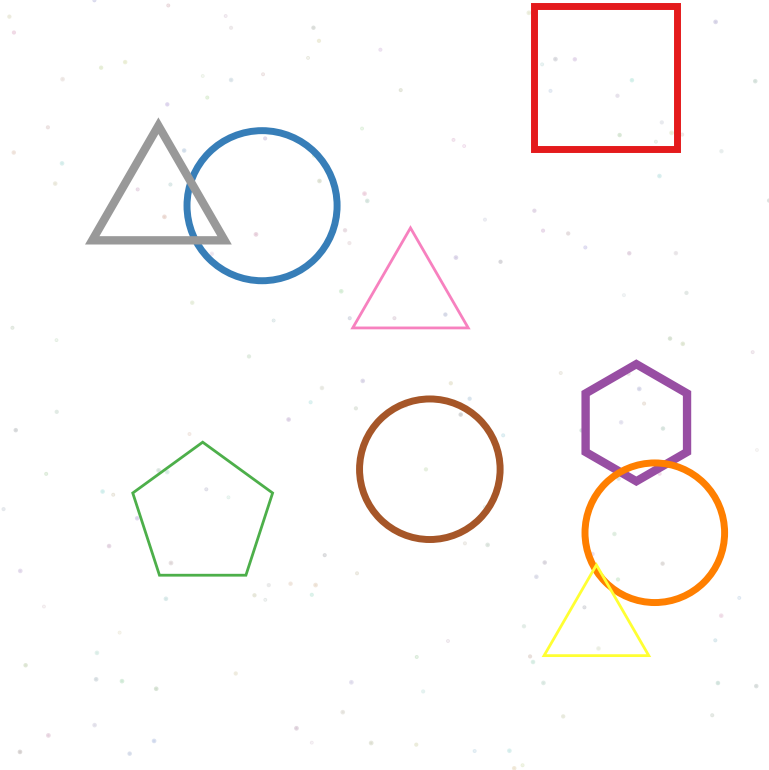[{"shape": "square", "thickness": 2.5, "radius": 0.46, "center": [0.787, 0.9]}, {"shape": "circle", "thickness": 2.5, "radius": 0.49, "center": [0.34, 0.733]}, {"shape": "pentagon", "thickness": 1, "radius": 0.48, "center": [0.263, 0.33]}, {"shape": "hexagon", "thickness": 3, "radius": 0.38, "center": [0.826, 0.451]}, {"shape": "circle", "thickness": 2.5, "radius": 0.45, "center": [0.85, 0.308]}, {"shape": "triangle", "thickness": 1, "radius": 0.39, "center": [0.775, 0.188]}, {"shape": "circle", "thickness": 2.5, "radius": 0.46, "center": [0.558, 0.391]}, {"shape": "triangle", "thickness": 1, "radius": 0.43, "center": [0.533, 0.617]}, {"shape": "triangle", "thickness": 3, "radius": 0.5, "center": [0.206, 0.737]}]